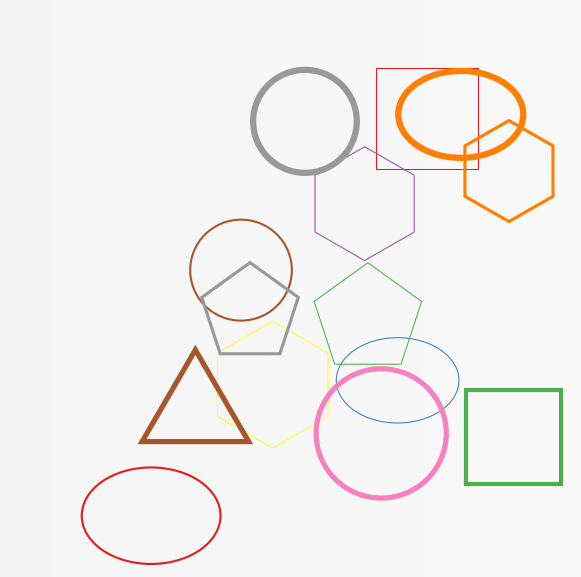[{"shape": "square", "thickness": 0.5, "radius": 0.44, "center": [0.734, 0.794]}, {"shape": "oval", "thickness": 1, "radius": 0.6, "center": [0.26, 0.106]}, {"shape": "oval", "thickness": 0.5, "radius": 0.53, "center": [0.684, 0.341]}, {"shape": "square", "thickness": 2, "radius": 0.41, "center": [0.884, 0.242]}, {"shape": "pentagon", "thickness": 0.5, "radius": 0.49, "center": [0.633, 0.447]}, {"shape": "hexagon", "thickness": 0.5, "radius": 0.49, "center": [0.627, 0.647]}, {"shape": "oval", "thickness": 3, "radius": 0.54, "center": [0.793, 0.801]}, {"shape": "hexagon", "thickness": 1.5, "radius": 0.44, "center": [0.876, 0.703]}, {"shape": "hexagon", "thickness": 0.5, "radius": 0.55, "center": [0.469, 0.333]}, {"shape": "triangle", "thickness": 2.5, "radius": 0.53, "center": [0.336, 0.287]}, {"shape": "circle", "thickness": 1, "radius": 0.44, "center": [0.415, 0.531]}, {"shape": "circle", "thickness": 2.5, "radius": 0.56, "center": [0.656, 0.249]}, {"shape": "circle", "thickness": 3, "radius": 0.45, "center": [0.525, 0.789]}, {"shape": "pentagon", "thickness": 1.5, "radius": 0.44, "center": [0.43, 0.457]}]